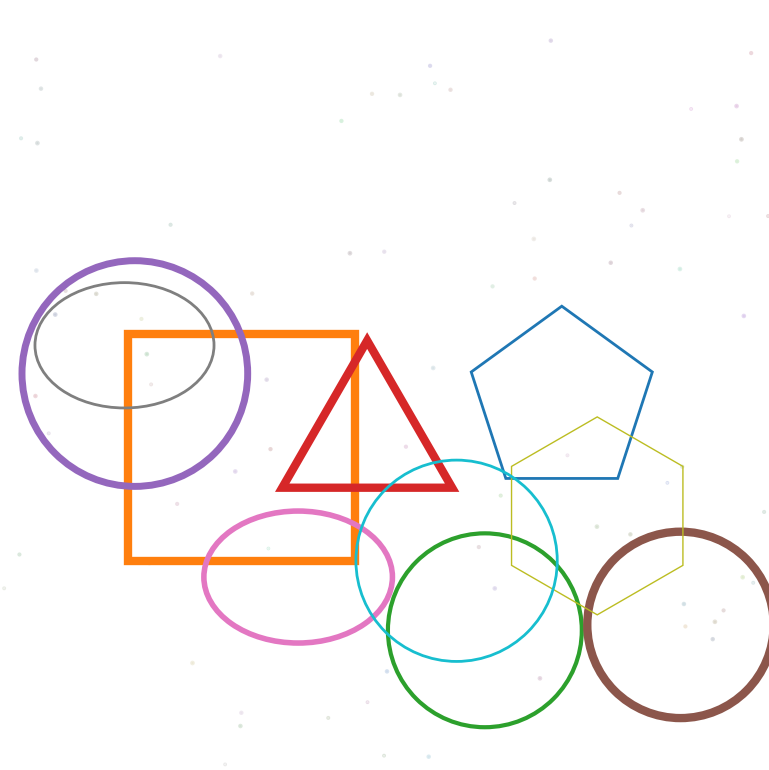[{"shape": "pentagon", "thickness": 1, "radius": 0.62, "center": [0.73, 0.479]}, {"shape": "square", "thickness": 3, "radius": 0.74, "center": [0.313, 0.419]}, {"shape": "circle", "thickness": 1.5, "radius": 0.63, "center": [0.63, 0.181]}, {"shape": "triangle", "thickness": 3, "radius": 0.64, "center": [0.477, 0.43]}, {"shape": "circle", "thickness": 2.5, "radius": 0.73, "center": [0.175, 0.515]}, {"shape": "circle", "thickness": 3, "radius": 0.61, "center": [0.884, 0.188]}, {"shape": "oval", "thickness": 2, "radius": 0.61, "center": [0.387, 0.251]}, {"shape": "oval", "thickness": 1, "radius": 0.58, "center": [0.162, 0.552]}, {"shape": "hexagon", "thickness": 0.5, "radius": 0.64, "center": [0.776, 0.33]}, {"shape": "circle", "thickness": 1, "radius": 0.65, "center": [0.593, 0.272]}]